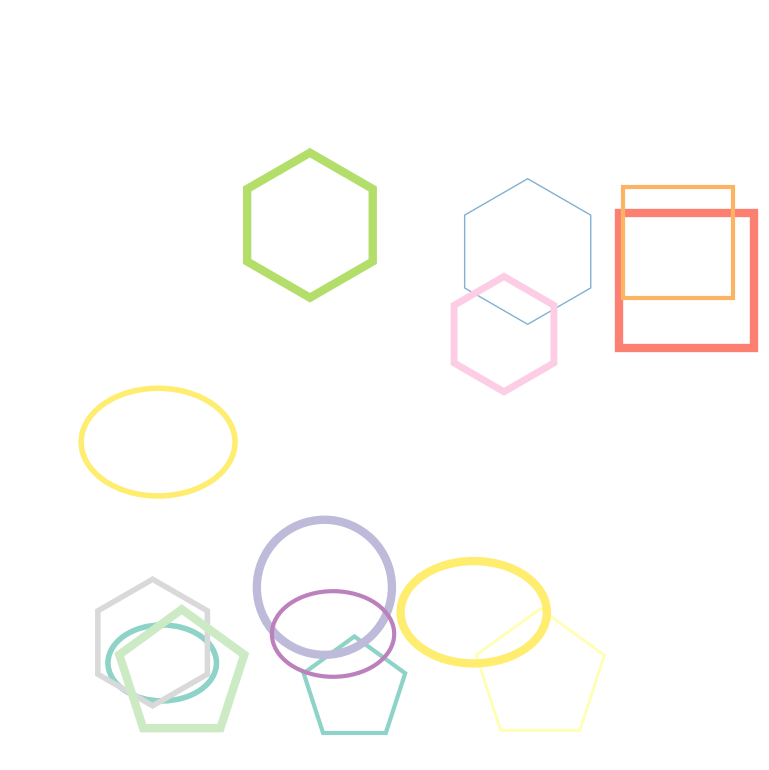[{"shape": "oval", "thickness": 2, "radius": 0.35, "center": [0.211, 0.139]}, {"shape": "pentagon", "thickness": 1.5, "radius": 0.35, "center": [0.46, 0.104]}, {"shape": "pentagon", "thickness": 1, "radius": 0.44, "center": [0.702, 0.122]}, {"shape": "circle", "thickness": 3, "radius": 0.44, "center": [0.421, 0.237]}, {"shape": "square", "thickness": 3, "radius": 0.44, "center": [0.892, 0.636]}, {"shape": "hexagon", "thickness": 0.5, "radius": 0.47, "center": [0.685, 0.673]}, {"shape": "square", "thickness": 1.5, "radius": 0.36, "center": [0.88, 0.685]}, {"shape": "hexagon", "thickness": 3, "radius": 0.47, "center": [0.403, 0.708]}, {"shape": "hexagon", "thickness": 2.5, "radius": 0.37, "center": [0.655, 0.566]}, {"shape": "hexagon", "thickness": 2, "radius": 0.41, "center": [0.198, 0.166]}, {"shape": "oval", "thickness": 1.5, "radius": 0.4, "center": [0.433, 0.177]}, {"shape": "pentagon", "thickness": 3, "radius": 0.43, "center": [0.236, 0.123]}, {"shape": "oval", "thickness": 3, "radius": 0.47, "center": [0.615, 0.205]}, {"shape": "oval", "thickness": 2, "radius": 0.5, "center": [0.205, 0.426]}]